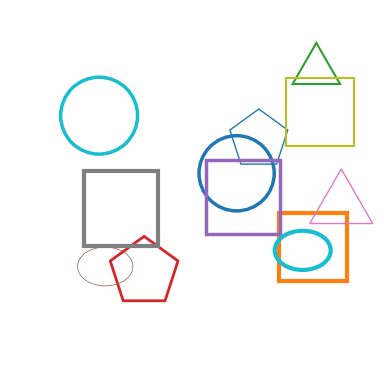[{"shape": "pentagon", "thickness": 1, "radius": 0.4, "center": [0.672, 0.638]}, {"shape": "circle", "thickness": 2.5, "radius": 0.49, "center": [0.615, 0.55]}, {"shape": "square", "thickness": 3, "radius": 0.44, "center": [0.813, 0.358]}, {"shape": "triangle", "thickness": 1.5, "radius": 0.36, "center": [0.822, 0.817]}, {"shape": "pentagon", "thickness": 2, "radius": 0.46, "center": [0.374, 0.294]}, {"shape": "square", "thickness": 2.5, "radius": 0.48, "center": [0.631, 0.489]}, {"shape": "oval", "thickness": 0.5, "radius": 0.36, "center": [0.273, 0.308]}, {"shape": "triangle", "thickness": 1, "radius": 0.47, "center": [0.886, 0.467]}, {"shape": "square", "thickness": 3, "radius": 0.48, "center": [0.314, 0.459]}, {"shape": "square", "thickness": 1.5, "radius": 0.44, "center": [0.831, 0.71]}, {"shape": "circle", "thickness": 2.5, "radius": 0.5, "center": [0.257, 0.7]}, {"shape": "oval", "thickness": 3, "radius": 0.36, "center": [0.786, 0.35]}]